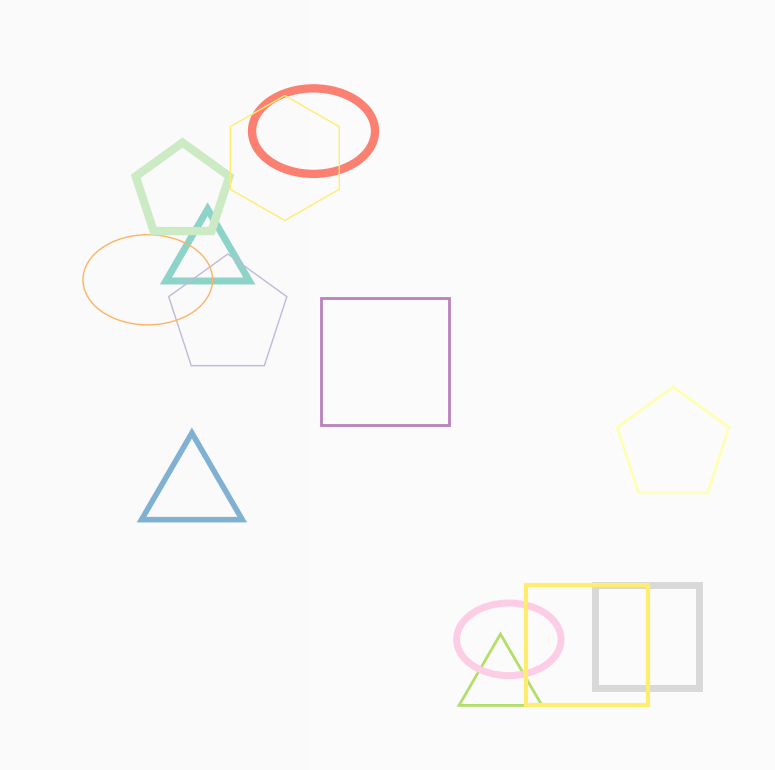[{"shape": "triangle", "thickness": 2.5, "radius": 0.31, "center": [0.268, 0.666]}, {"shape": "pentagon", "thickness": 1, "radius": 0.38, "center": [0.869, 0.422]}, {"shape": "pentagon", "thickness": 0.5, "radius": 0.4, "center": [0.294, 0.59]}, {"shape": "oval", "thickness": 3, "radius": 0.4, "center": [0.405, 0.83]}, {"shape": "triangle", "thickness": 2, "radius": 0.38, "center": [0.248, 0.363]}, {"shape": "oval", "thickness": 0.5, "radius": 0.42, "center": [0.191, 0.637]}, {"shape": "triangle", "thickness": 1, "radius": 0.31, "center": [0.646, 0.115]}, {"shape": "oval", "thickness": 2.5, "radius": 0.34, "center": [0.657, 0.17]}, {"shape": "square", "thickness": 2.5, "radius": 0.34, "center": [0.835, 0.173]}, {"shape": "square", "thickness": 1, "radius": 0.41, "center": [0.497, 0.531]}, {"shape": "pentagon", "thickness": 3, "radius": 0.32, "center": [0.236, 0.751]}, {"shape": "square", "thickness": 1.5, "radius": 0.39, "center": [0.757, 0.162]}, {"shape": "hexagon", "thickness": 0.5, "radius": 0.41, "center": [0.367, 0.795]}]